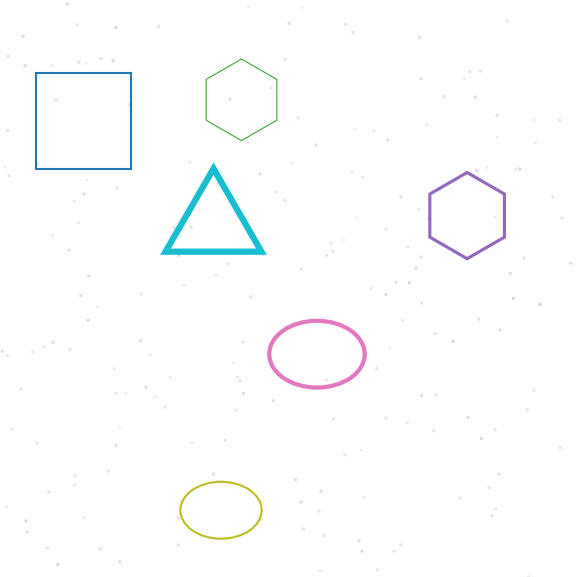[{"shape": "square", "thickness": 1, "radius": 0.41, "center": [0.144, 0.79]}, {"shape": "hexagon", "thickness": 0.5, "radius": 0.35, "center": [0.418, 0.826]}, {"shape": "hexagon", "thickness": 1.5, "radius": 0.37, "center": [0.809, 0.626]}, {"shape": "oval", "thickness": 2, "radius": 0.41, "center": [0.549, 0.386]}, {"shape": "oval", "thickness": 1, "radius": 0.35, "center": [0.383, 0.116]}, {"shape": "triangle", "thickness": 3, "radius": 0.48, "center": [0.37, 0.611]}]